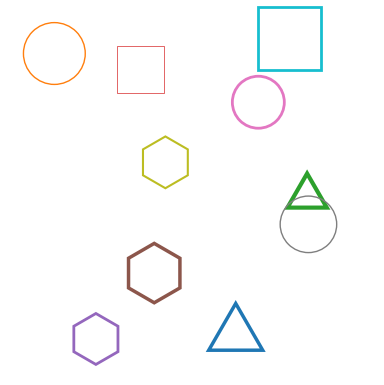[{"shape": "triangle", "thickness": 2.5, "radius": 0.4, "center": [0.612, 0.131]}, {"shape": "circle", "thickness": 1, "radius": 0.4, "center": [0.141, 0.861]}, {"shape": "triangle", "thickness": 3, "radius": 0.3, "center": [0.798, 0.49]}, {"shape": "square", "thickness": 0.5, "radius": 0.31, "center": [0.365, 0.82]}, {"shape": "hexagon", "thickness": 2, "radius": 0.33, "center": [0.249, 0.12]}, {"shape": "hexagon", "thickness": 2.5, "radius": 0.39, "center": [0.401, 0.291]}, {"shape": "circle", "thickness": 2, "radius": 0.34, "center": [0.671, 0.734]}, {"shape": "circle", "thickness": 1, "radius": 0.37, "center": [0.801, 0.417]}, {"shape": "hexagon", "thickness": 1.5, "radius": 0.34, "center": [0.43, 0.578]}, {"shape": "square", "thickness": 2, "radius": 0.41, "center": [0.751, 0.9]}]